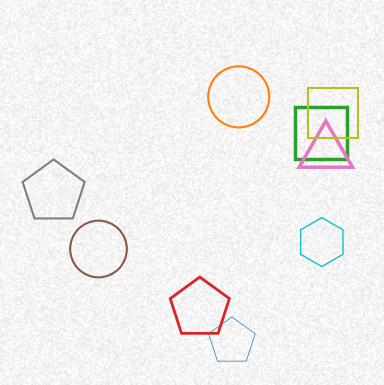[{"shape": "pentagon", "thickness": 0.5, "radius": 0.32, "center": [0.602, 0.113]}, {"shape": "circle", "thickness": 1.5, "radius": 0.4, "center": [0.62, 0.748]}, {"shape": "square", "thickness": 2.5, "radius": 0.34, "center": [0.833, 0.655]}, {"shape": "pentagon", "thickness": 2, "radius": 0.4, "center": [0.519, 0.2]}, {"shape": "circle", "thickness": 1.5, "radius": 0.37, "center": [0.256, 0.353]}, {"shape": "triangle", "thickness": 2.5, "radius": 0.4, "center": [0.846, 0.606]}, {"shape": "pentagon", "thickness": 1.5, "radius": 0.42, "center": [0.139, 0.501]}, {"shape": "square", "thickness": 1.5, "radius": 0.33, "center": [0.866, 0.706]}, {"shape": "hexagon", "thickness": 1, "radius": 0.32, "center": [0.836, 0.371]}]